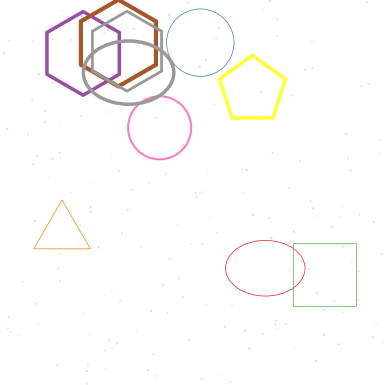[{"shape": "oval", "thickness": 0.5, "radius": 0.52, "center": [0.689, 0.303]}, {"shape": "circle", "thickness": 0.5, "radius": 0.44, "center": [0.52, 0.889]}, {"shape": "square", "thickness": 0.5, "radius": 0.41, "center": [0.843, 0.287]}, {"shape": "hexagon", "thickness": 2.5, "radius": 0.54, "center": [0.216, 0.861]}, {"shape": "triangle", "thickness": 0.5, "radius": 0.42, "center": [0.161, 0.396]}, {"shape": "pentagon", "thickness": 2.5, "radius": 0.45, "center": [0.656, 0.766]}, {"shape": "hexagon", "thickness": 3, "radius": 0.56, "center": [0.308, 0.888]}, {"shape": "circle", "thickness": 1.5, "radius": 0.41, "center": [0.415, 0.668]}, {"shape": "oval", "thickness": 2.5, "radius": 0.59, "center": [0.334, 0.811]}, {"shape": "hexagon", "thickness": 2, "radius": 0.52, "center": [0.33, 0.867]}]